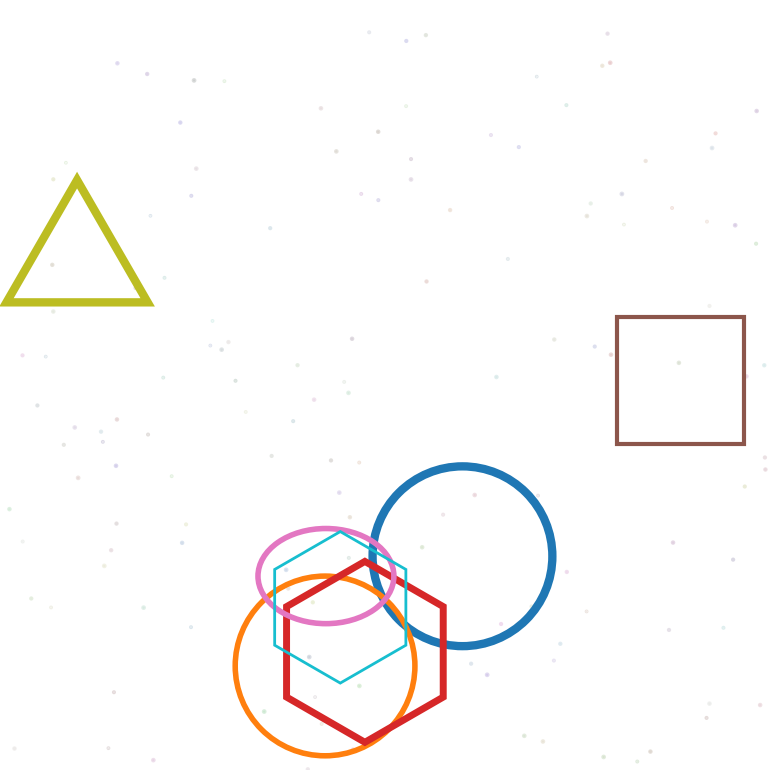[{"shape": "circle", "thickness": 3, "radius": 0.58, "center": [0.601, 0.278]}, {"shape": "circle", "thickness": 2, "radius": 0.58, "center": [0.422, 0.135]}, {"shape": "hexagon", "thickness": 2.5, "radius": 0.59, "center": [0.474, 0.153]}, {"shape": "square", "thickness": 1.5, "radius": 0.41, "center": [0.883, 0.506]}, {"shape": "oval", "thickness": 2, "radius": 0.44, "center": [0.423, 0.252]}, {"shape": "triangle", "thickness": 3, "radius": 0.53, "center": [0.1, 0.66]}, {"shape": "hexagon", "thickness": 1, "radius": 0.49, "center": [0.442, 0.211]}]